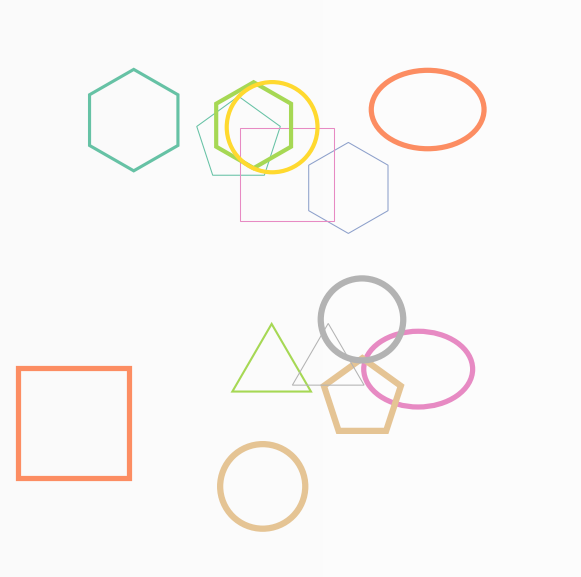[{"shape": "hexagon", "thickness": 1.5, "radius": 0.44, "center": [0.23, 0.791]}, {"shape": "pentagon", "thickness": 0.5, "radius": 0.38, "center": [0.41, 0.757]}, {"shape": "oval", "thickness": 2.5, "radius": 0.49, "center": [0.736, 0.809]}, {"shape": "square", "thickness": 2.5, "radius": 0.48, "center": [0.126, 0.267]}, {"shape": "hexagon", "thickness": 0.5, "radius": 0.39, "center": [0.599, 0.674]}, {"shape": "square", "thickness": 0.5, "radius": 0.4, "center": [0.494, 0.697]}, {"shape": "oval", "thickness": 2.5, "radius": 0.47, "center": [0.719, 0.36]}, {"shape": "hexagon", "thickness": 2, "radius": 0.37, "center": [0.436, 0.782]}, {"shape": "triangle", "thickness": 1, "radius": 0.39, "center": [0.467, 0.36]}, {"shape": "circle", "thickness": 2, "radius": 0.39, "center": [0.468, 0.779]}, {"shape": "circle", "thickness": 3, "radius": 0.37, "center": [0.452, 0.157]}, {"shape": "pentagon", "thickness": 3, "radius": 0.35, "center": [0.623, 0.309]}, {"shape": "circle", "thickness": 3, "radius": 0.35, "center": [0.623, 0.446]}, {"shape": "triangle", "thickness": 0.5, "radius": 0.36, "center": [0.565, 0.368]}]